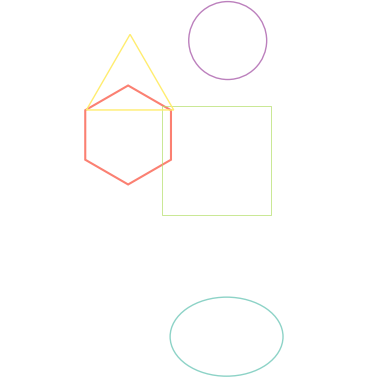[{"shape": "oval", "thickness": 1, "radius": 0.73, "center": [0.588, 0.126]}, {"shape": "hexagon", "thickness": 1.5, "radius": 0.64, "center": [0.333, 0.649]}, {"shape": "square", "thickness": 0.5, "radius": 0.71, "center": [0.562, 0.584]}, {"shape": "circle", "thickness": 1, "radius": 0.51, "center": [0.591, 0.895]}, {"shape": "triangle", "thickness": 1, "radius": 0.65, "center": [0.338, 0.78]}]